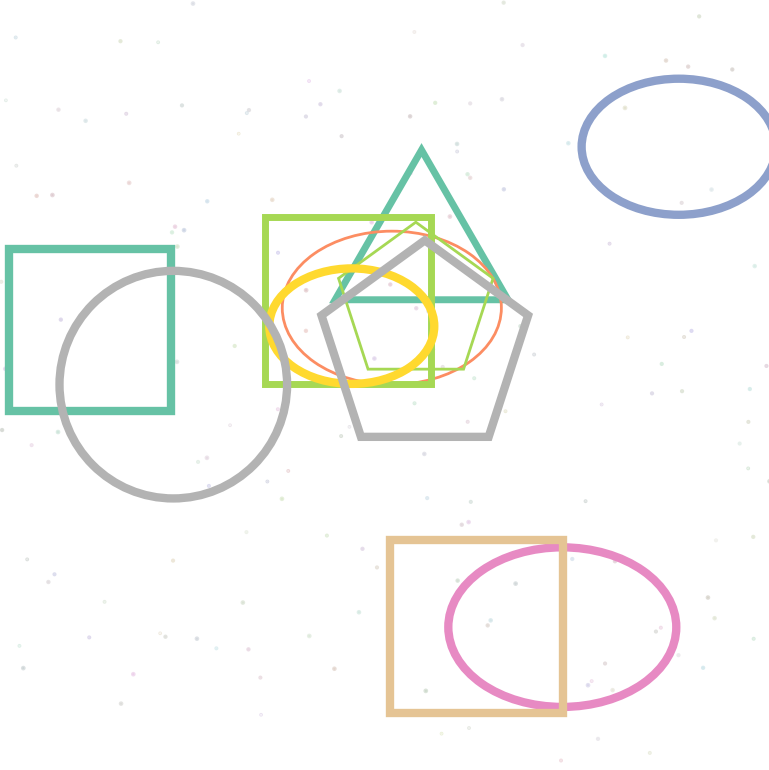[{"shape": "triangle", "thickness": 2.5, "radius": 0.65, "center": [0.547, 0.676]}, {"shape": "square", "thickness": 3, "radius": 0.53, "center": [0.117, 0.572]}, {"shape": "oval", "thickness": 1, "radius": 0.71, "center": [0.509, 0.6]}, {"shape": "oval", "thickness": 3, "radius": 0.63, "center": [0.882, 0.809]}, {"shape": "oval", "thickness": 3, "radius": 0.74, "center": [0.73, 0.186]}, {"shape": "square", "thickness": 2.5, "radius": 0.54, "center": [0.452, 0.61]}, {"shape": "pentagon", "thickness": 1, "radius": 0.53, "center": [0.54, 0.606]}, {"shape": "oval", "thickness": 3, "radius": 0.54, "center": [0.457, 0.576]}, {"shape": "square", "thickness": 3, "radius": 0.56, "center": [0.619, 0.187]}, {"shape": "circle", "thickness": 3, "radius": 0.74, "center": [0.225, 0.5]}, {"shape": "pentagon", "thickness": 3, "radius": 0.71, "center": [0.552, 0.547]}]